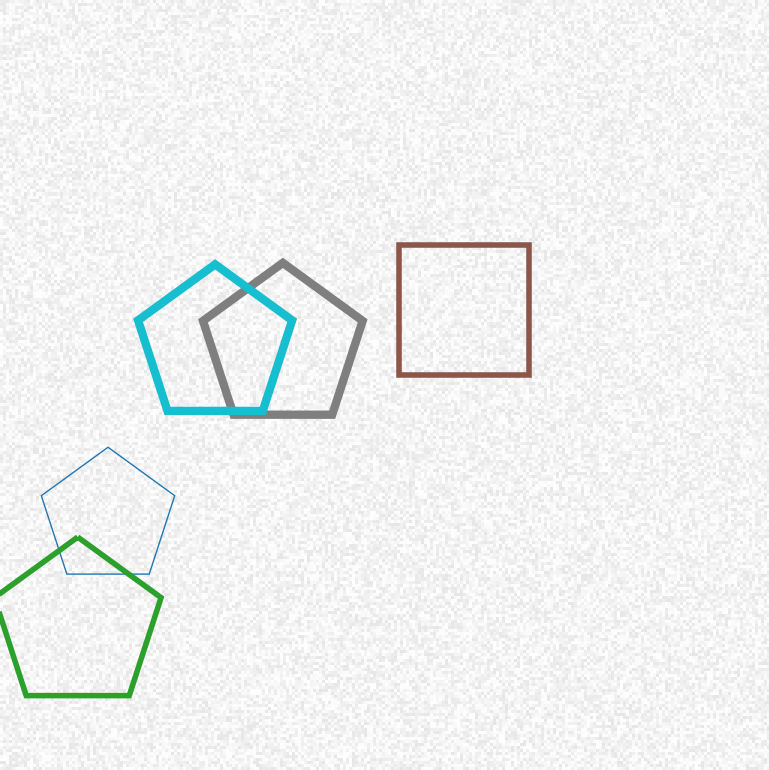[{"shape": "pentagon", "thickness": 0.5, "radius": 0.46, "center": [0.14, 0.328]}, {"shape": "pentagon", "thickness": 2, "radius": 0.57, "center": [0.101, 0.189]}, {"shape": "square", "thickness": 2, "radius": 0.42, "center": [0.602, 0.597]}, {"shape": "pentagon", "thickness": 3, "radius": 0.55, "center": [0.367, 0.55]}, {"shape": "pentagon", "thickness": 3, "radius": 0.53, "center": [0.279, 0.551]}]